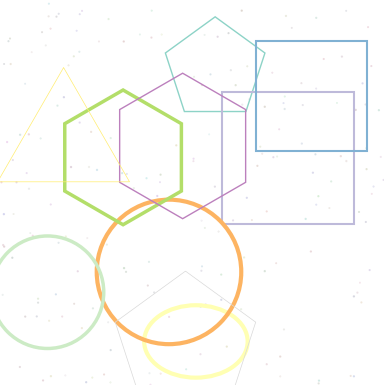[{"shape": "pentagon", "thickness": 1, "radius": 0.68, "center": [0.559, 0.82]}, {"shape": "oval", "thickness": 3, "radius": 0.67, "center": [0.509, 0.113]}, {"shape": "square", "thickness": 1.5, "radius": 0.86, "center": [0.749, 0.589]}, {"shape": "square", "thickness": 1.5, "radius": 0.72, "center": [0.809, 0.751]}, {"shape": "circle", "thickness": 3, "radius": 0.94, "center": [0.439, 0.294]}, {"shape": "hexagon", "thickness": 2.5, "radius": 0.87, "center": [0.32, 0.591]}, {"shape": "pentagon", "thickness": 0.5, "radius": 0.96, "center": [0.482, 0.104]}, {"shape": "hexagon", "thickness": 1, "radius": 0.94, "center": [0.474, 0.621]}, {"shape": "circle", "thickness": 2.5, "radius": 0.73, "center": [0.123, 0.241]}, {"shape": "triangle", "thickness": 0.5, "radius": 0.99, "center": [0.165, 0.627]}]